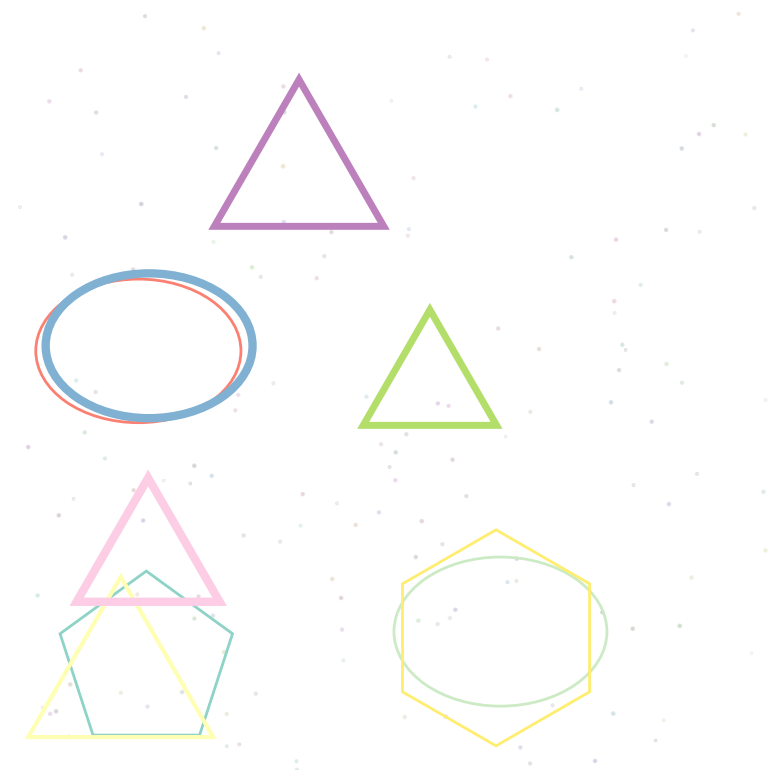[{"shape": "pentagon", "thickness": 1, "radius": 0.59, "center": [0.19, 0.141]}, {"shape": "triangle", "thickness": 1.5, "radius": 0.69, "center": [0.157, 0.112]}, {"shape": "oval", "thickness": 1, "radius": 0.67, "center": [0.18, 0.544]}, {"shape": "oval", "thickness": 3, "radius": 0.67, "center": [0.194, 0.551]}, {"shape": "triangle", "thickness": 2.5, "radius": 0.5, "center": [0.558, 0.498]}, {"shape": "triangle", "thickness": 3, "radius": 0.54, "center": [0.192, 0.272]}, {"shape": "triangle", "thickness": 2.5, "radius": 0.64, "center": [0.388, 0.77]}, {"shape": "oval", "thickness": 1, "radius": 0.69, "center": [0.65, 0.18]}, {"shape": "hexagon", "thickness": 1, "radius": 0.7, "center": [0.644, 0.172]}]